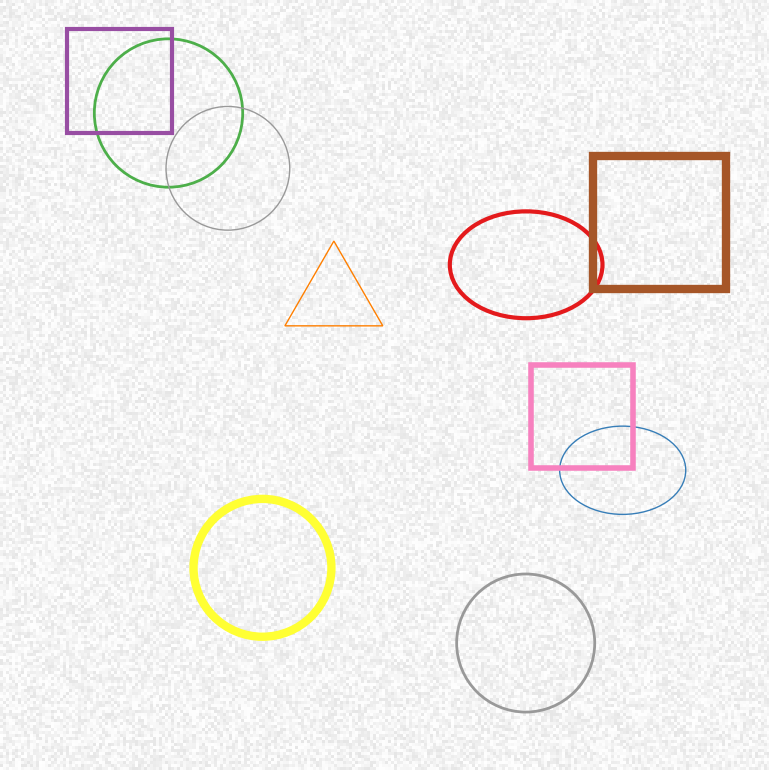[{"shape": "oval", "thickness": 1.5, "radius": 0.5, "center": [0.683, 0.656]}, {"shape": "oval", "thickness": 0.5, "radius": 0.41, "center": [0.809, 0.389]}, {"shape": "circle", "thickness": 1, "radius": 0.48, "center": [0.219, 0.853]}, {"shape": "square", "thickness": 1.5, "radius": 0.34, "center": [0.155, 0.895]}, {"shape": "triangle", "thickness": 0.5, "radius": 0.37, "center": [0.434, 0.614]}, {"shape": "circle", "thickness": 3, "radius": 0.45, "center": [0.341, 0.263]}, {"shape": "square", "thickness": 3, "radius": 0.43, "center": [0.857, 0.711]}, {"shape": "square", "thickness": 2, "radius": 0.33, "center": [0.756, 0.459]}, {"shape": "circle", "thickness": 0.5, "radius": 0.4, "center": [0.296, 0.781]}, {"shape": "circle", "thickness": 1, "radius": 0.45, "center": [0.683, 0.165]}]